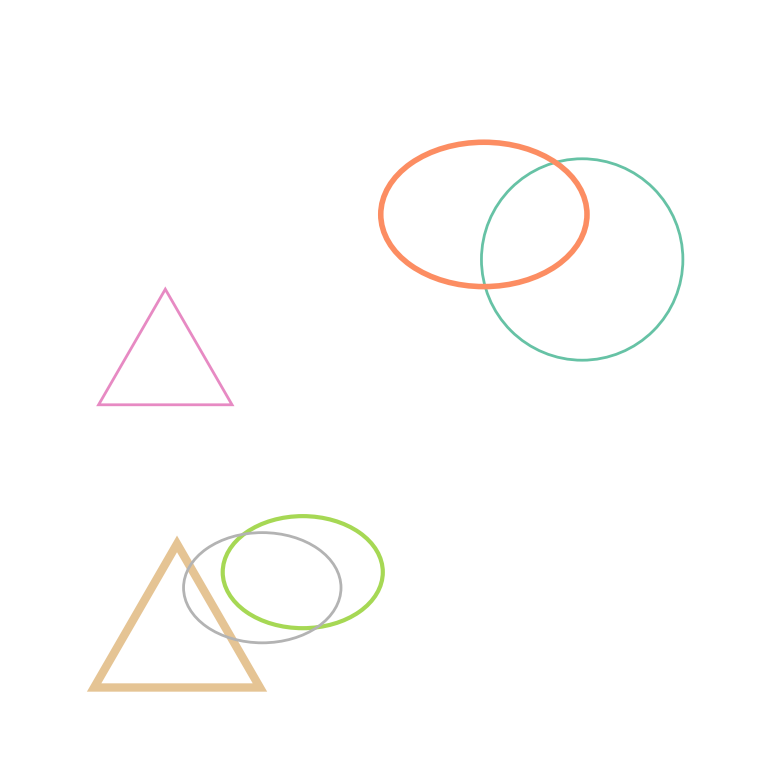[{"shape": "circle", "thickness": 1, "radius": 0.65, "center": [0.756, 0.663]}, {"shape": "oval", "thickness": 2, "radius": 0.67, "center": [0.628, 0.722]}, {"shape": "triangle", "thickness": 1, "radius": 0.5, "center": [0.215, 0.524]}, {"shape": "oval", "thickness": 1.5, "radius": 0.52, "center": [0.393, 0.257]}, {"shape": "triangle", "thickness": 3, "radius": 0.62, "center": [0.23, 0.169]}, {"shape": "oval", "thickness": 1, "radius": 0.51, "center": [0.341, 0.237]}]